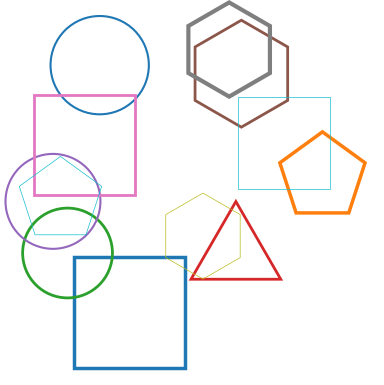[{"shape": "square", "thickness": 2.5, "radius": 0.72, "center": [0.336, 0.188]}, {"shape": "circle", "thickness": 1.5, "radius": 0.64, "center": [0.259, 0.831]}, {"shape": "pentagon", "thickness": 2.5, "radius": 0.58, "center": [0.838, 0.541]}, {"shape": "circle", "thickness": 2, "radius": 0.58, "center": [0.175, 0.343]}, {"shape": "triangle", "thickness": 2, "radius": 0.67, "center": [0.613, 0.342]}, {"shape": "circle", "thickness": 1.5, "radius": 0.62, "center": [0.138, 0.477]}, {"shape": "hexagon", "thickness": 2, "radius": 0.69, "center": [0.627, 0.809]}, {"shape": "square", "thickness": 2, "radius": 0.65, "center": [0.219, 0.623]}, {"shape": "hexagon", "thickness": 3, "radius": 0.61, "center": [0.595, 0.871]}, {"shape": "hexagon", "thickness": 0.5, "radius": 0.56, "center": [0.527, 0.387]}, {"shape": "pentagon", "thickness": 0.5, "radius": 0.56, "center": [0.157, 0.481]}, {"shape": "square", "thickness": 0.5, "radius": 0.6, "center": [0.738, 0.629]}]